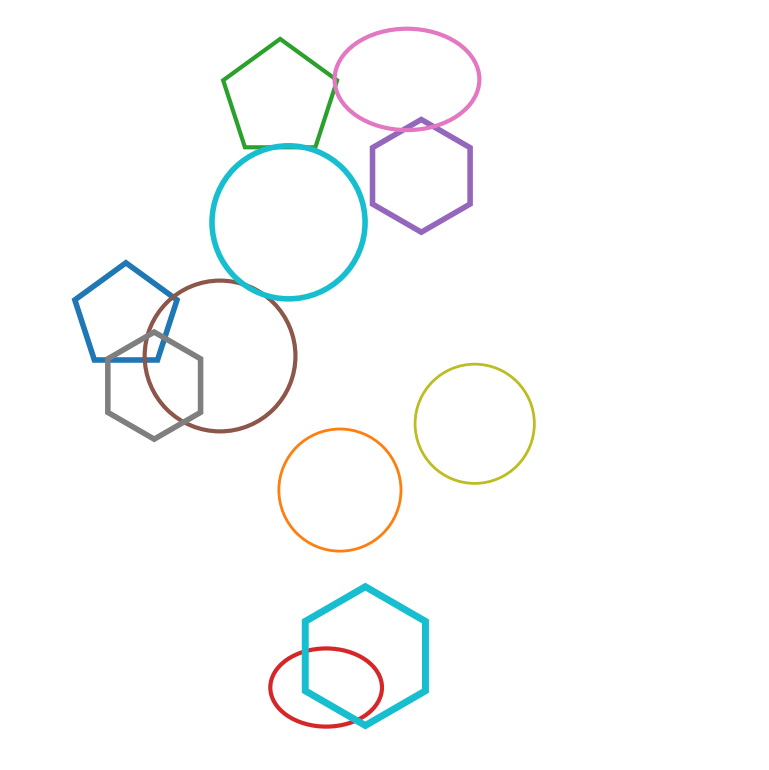[{"shape": "pentagon", "thickness": 2, "radius": 0.35, "center": [0.164, 0.589]}, {"shape": "circle", "thickness": 1, "radius": 0.4, "center": [0.441, 0.364]}, {"shape": "pentagon", "thickness": 1.5, "radius": 0.39, "center": [0.364, 0.872]}, {"shape": "oval", "thickness": 1.5, "radius": 0.36, "center": [0.424, 0.107]}, {"shape": "hexagon", "thickness": 2, "radius": 0.37, "center": [0.547, 0.772]}, {"shape": "circle", "thickness": 1.5, "radius": 0.49, "center": [0.286, 0.538]}, {"shape": "oval", "thickness": 1.5, "radius": 0.47, "center": [0.529, 0.897]}, {"shape": "hexagon", "thickness": 2, "radius": 0.35, "center": [0.2, 0.499]}, {"shape": "circle", "thickness": 1, "radius": 0.39, "center": [0.617, 0.45]}, {"shape": "hexagon", "thickness": 2.5, "radius": 0.45, "center": [0.474, 0.148]}, {"shape": "circle", "thickness": 2, "radius": 0.5, "center": [0.375, 0.711]}]